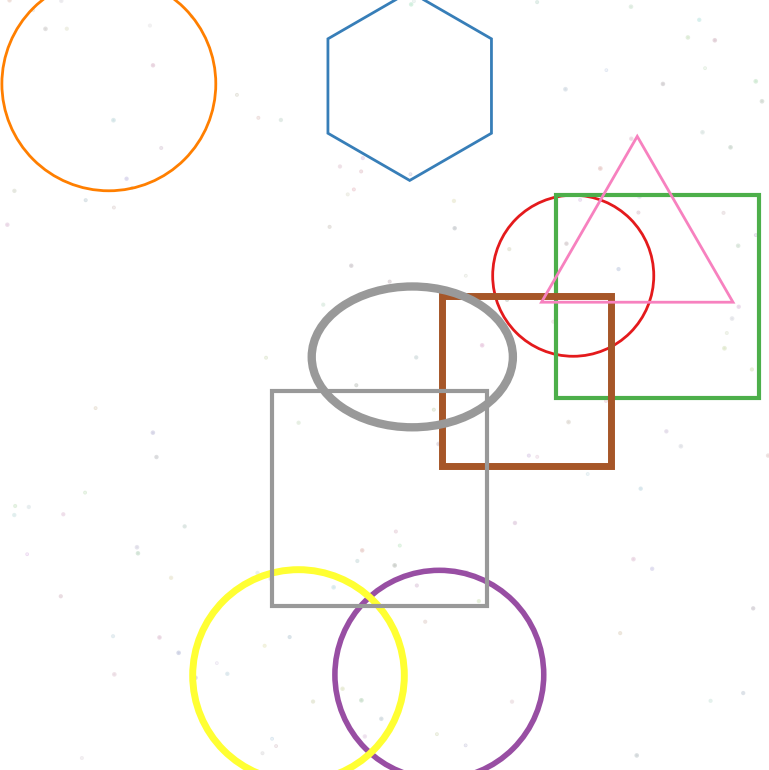[{"shape": "circle", "thickness": 1, "radius": 0.52, "center": [0.744, 0.642]}, {"shape": "hexagon", "thickness": 1, "radius": 0.61, "center": [0.532, 0.888]}, {"shape": "square", "thickness": 1.5, "radius": 0.66, "center": [0.854, 0.615]}, {"shape": "circle", "thickness": 2, "radius": 0.68, "center": [0.571, 0.124]}, {"shape": "circle", "thickness": 1, "radius": 0.69, "center": [0.141, 0.891]}, {"shape": "circle", "thickness": 2.5, "radius": 0.69, "center": [0.388, 0.123]}, {"shape": "square", "thickness": 2.5, "radius": 0.55, "center": [0.684, 0.505]}, {"shape": "triangle", "thickness": 1, "radius": 0.72, "center": [0.828, 0.679]}, {"shape": "oval", "thickness": 3, "radius": 0.65, "center": [0.535, 0.537]}, {"shape": "square", "thickness": 1.5, "radius": 0.7, "center": [0.493, 0.353]}]